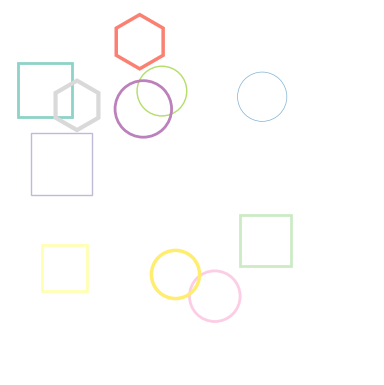[{"shape": "square", "thickness": 2, "radius": 0.35, "center": [0.118, 0.766]}, {"shape": "square", "thickness": 2, "radius": 0.3, "center": [0.168, 0.303]}, {"shape": "square", "thickness": 1, "radius": 0.4, "center": [0.16, 0.574]}, {"shape": "hexagon", "thickness": 2.5, "radius": 0.35, "center": [0.363, 0.892]}, {"shape": "circle", "thickness": 0.5, "radius": 0.32, "center": [0.681, 0.749]}, {"shape": "circle", "thickness": 1, "radius": 0.32, "center": [0.421, 0.763]}, {"shape": "circle", "thickness": 2, "radius": 0.33, "center": [0.558, 0.231]}, {"shape": "hexagon", "thickness": 3, "radius": 0.32, "center": [0.2, 0.726]}, {"shape": "circle", "thickness": 2, "radius": 0.37, "center": [0.372, 0.717]}, {"shape": "square", "thickness": 2, "radius": 0.33, "center": [0.69, 0.376]}, {"shape": "circle", "thickness": 2.5, "radius": 0.31, "center": [0.456, 0.287]}]